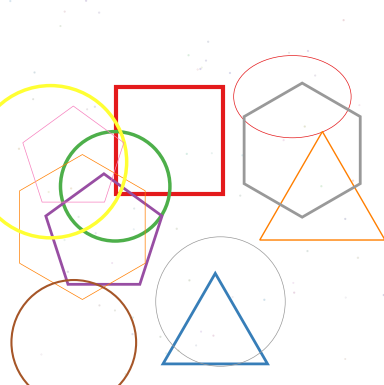[{"shape": "square", "thickness": 3, "radius": 0.69, "center": [0.44, 0.635]}, {"shape": "oval", "thickness": 0.5, "radius": 0.76, "center": [0.759, 0.749]}, {"shape": "triangle", "thickness": 2, "radius": 0.78, "center": [0.559, 0.133]}, {"shape": "circle", "thickness": 2.5, "radius": 0.71, "center": [0.299, 0.516]}, {"shape": "pentagon", "thickness": 2, "radius": 0.79, "center": [0.27, 0.39]}, {"shape": "hexagon", "thickness": 0.5, "radius": 0.94, "center": [0.214, 0.41]}, {"shape": "triangle", "thickness": 1, "radius": 0.94, "center": [0.837, 0.471]}, {"shape": "circle", "thickness": 2.5, "radius": 0.99, "center": [0.131, 0.58]}, {"shape": "circle", "thickness": 1.5, "radius": 0.81, "center": [0.192, 0.111]}, {"shape": "pentagon", "thickness": 0.5, "radius": 0.69, "center": [0.19, 0.587]}, {"shape": "hexagon", "thickness": 2, "radius": 0.87, "center": [0.785, 0.61]}, {"shape": "circle", "thickness": 0.5, "radius": 0.84, "center": [0.573, 0.217]}]